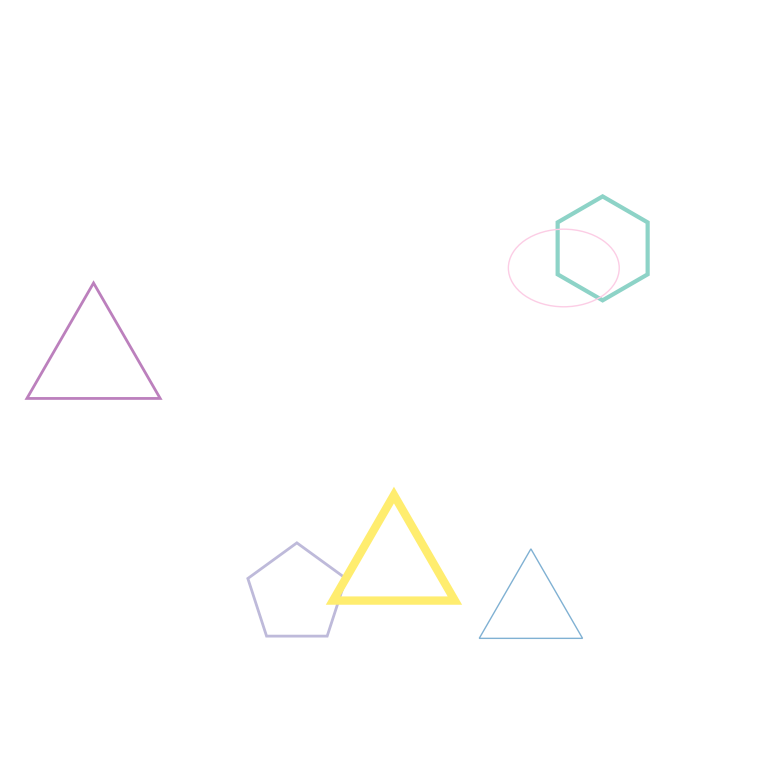[{"shape": "hexagon", "thickness": 1.5, "radius": 0.34, "center": [0.783, 0.677]}, {"shape": "pentagon", "thickness": 1, "radius": 0.33, "center": [0.386, 0.228]}, {"shape": "triangle", "thickness": 0.5, "radius": 0.39, "center": [0.689, 0.21]}, {"shape": "oval", "thickness": 0.5, "radius": 0.36, "center": [0.732, 0.652]}, {"shape": "triangle", "thickness": 1, "radius": 0.5, "center": [0.121, 0.533]}, {"shape": "triangle", "thickness": 3, "radius": 0.46, "center": [0.512, 0.266]}]